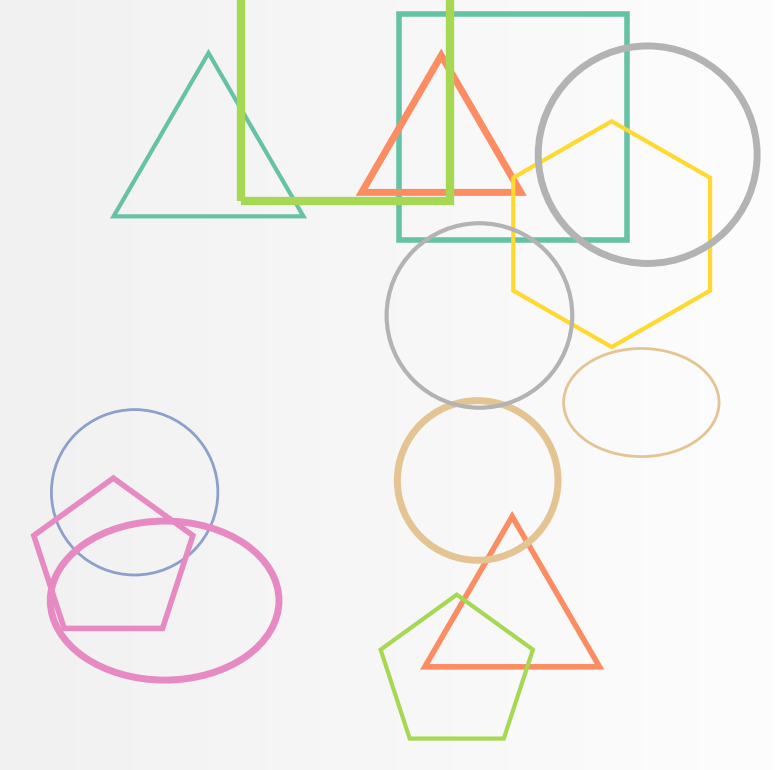[{"shape": "triangle", "thickness": 1.5, "radius": 0.71, "center": [0.269, 0.79]}, {"shape": "square", "thickness": 2, "radius": 0.73, "center": [0.662, 0.835]}, {"shape": "triangle", "thickness": 2.5, "radius": 0.59, "center": [0.569, 0.809]}, {"shape": "triangle", "thickness": 2, "radius": 0.65, "center": [0.661, 0.199]}, {"shape": "circle", "thickness": 1, "radius": 0.54, "center": [0.174, 0.361]}, {"shape": "oval", "thickness": 2.5, "radius": 0.74, "center": [0.212, 0.22]}, {"shape": "pentagon", "thickness": 2, "radius": 0.54, "center": [0.146, 0.271]}, {"shape": "pentagon", "thickness": 1.5, "radius": 0.52, "center": [0.589, 0.124]}, {"shape": "square", "thickness": 3, "radius": 0.67, "center": [0.445, 0.874]}, {"shape": "hexagon", "thickness": 1.5, "radius": 0.73, "center": [0.789, 0.696]}, {"shape": "circle", "thickness": 2.5, "radius": 0.52, "center": [0.616, 0.376]}, {"shape": "oval", "thickness": 1, "radius": 0.5, "center": [0.828, 0.477]}, {"shape": "circle", "thickness": 2.5, "radius": 0.71, "center": [0.836, 0.799]}, {"shape": "circle", "thickness": 1.5, "radius": 0.6, "center": [0.619, 0.59]}]